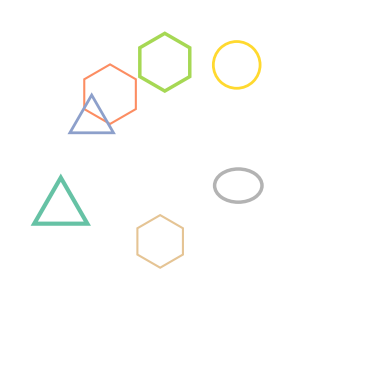[{"shape": "triangle", "thickness": 3, "radius": 0.4, "center": [0.158, 0.459]}, {"shape": "hexagon", "thickness": 1.5, "radius": 0.39, "center": [0.286, 0.755]}, {"shape": "triangle", "thickness": 2, "radius": 0.33, "center": [0.238, 0.688]}, {"shape": "hexagon", "thickness": 2.5, "radius": 0.37, "center": [0.428, 0.838]}, {"shape": "circle", "thickness": 2, "radius": 0.3, "center": [0.615, 0.831]}, {"shape": "hexagon", "thickness": 1.5, "radius": 0.34, "center": [0.416, 0.373]}, {"shape": "oval", "thickness": 2.5, "radius": 0.31, "center": [0.619, 0.518]}]